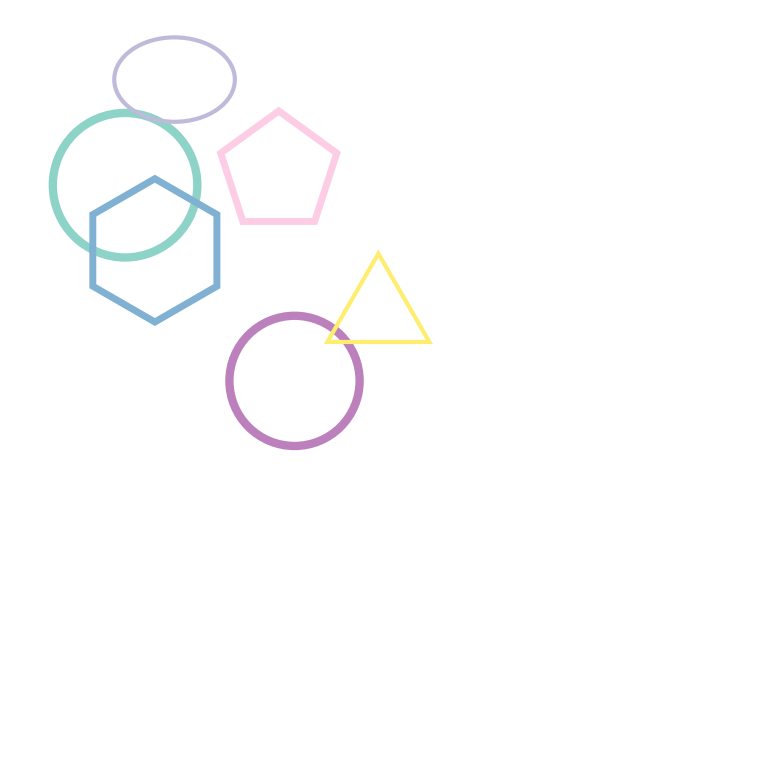[{"shape": "circle", "thickness": 3, "radius": 0.47, "center": [0.162, 0.759]}, {"shape": "oval", "thickness": 1.5, "radius": 0.39, "center": [0.227, 0.897]}, {"shape": "hexagon", "thickness": 2.5, "radius": 0.47, "center": [0.201, 0.675]}, {"shape": "pentagon", "thickness": 2.5, "radius": 0.4, "center": [0.362, 0.777]}, {"shape": "circle", "thickness": 3, "radius": 0.42, "center": [0.382, 0.505]}, {"shape": "triangle", "thickness": 1.5, "radius": 0.38, "center": [0.491, 0.594]}]